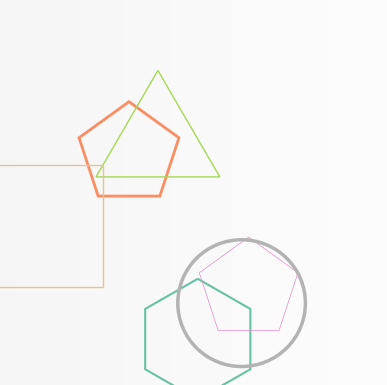[{"shape": "hexagon", "thickness": 1.5, "radius": 0.78, "center": [0.51, 0.119]}, {"shape": "pentagon", "thickness": 2, "radius": 0.68, "center": [0.333, 0.6]}, {"shape": "pentagon", "thickness": 0.5, "radius": 0.67, "center": [0.642, 0.25]}, {"shape": "triangle", "thickness": 1, "radius": 0.92, "center": [0.407, 0.633]}, {"shape": "square", "thickness": 1, "radius": 0.79, "center": [0.107, 0.412]}, {"shape": "circle", "thickness": 2.5, "radius": 0.82, "center": [0.624, 0.213]}]